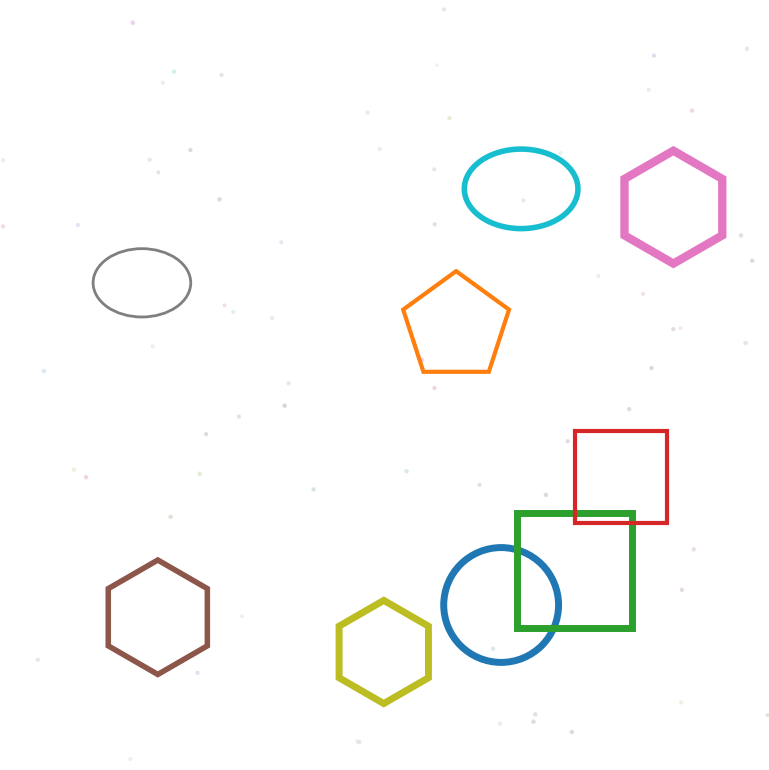[{"shape": "circle", "thickness": 2.5, "radius": 0.37, "center": [0.651, 0.214]}, {"shape": "pentagon", "thickness": 1.5, "radius": 0.36, "center": [0.592, 0.576]}, {"shape": "square", "thickness": 2.5, "radius": 0.37, "center": [0.746, 0.259]}, {"shape": "square", "thickness": 1.5, "radius": 0.3, "center": [0.806, 0.38]}, {"shape": "hexagon", "thickness": 2, "radius": 0.37, "center": [0.205, 0.198]}, {"shape": "hexagon", "thickness": 3, "radius": 0.37, "center": [0.875, 0.731]}, {"shape": "oval", "thickness": 1, "radius": 0.32, "center": [0.184, 0.633]}, {"shape": "hexagon", "thickness": 2.5, "radius": 0.33, "center": [0.498, 0.153]}, {"shape": "oval", "thickness": 2, "radius": 0.37, "center": [0.677, 0.755]}]